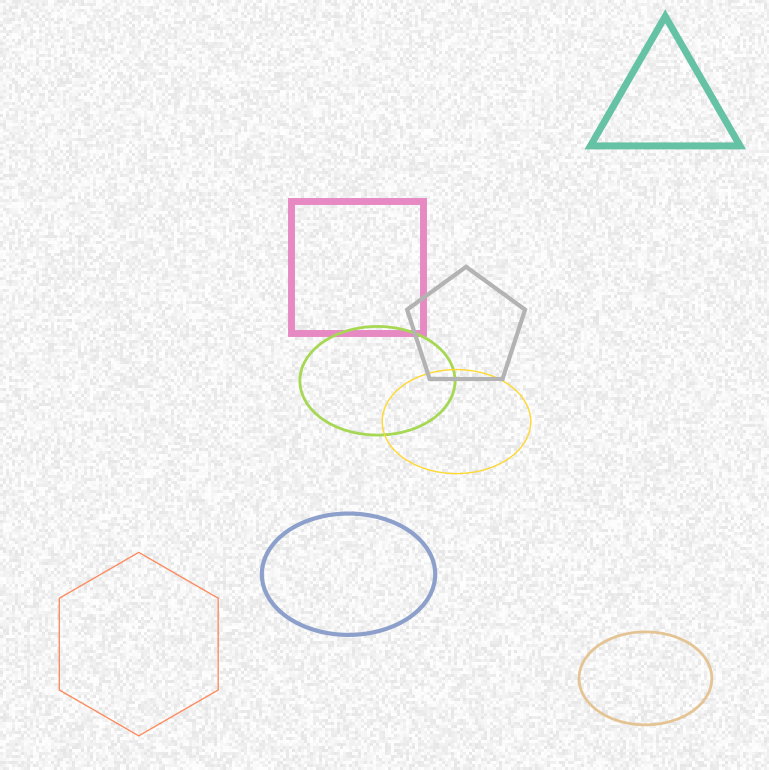[{"shape": "triangle", "thickness": 2.5, "radius": 0.56, "center": [0.864, 0.867]}, {"shape": "hexagon", "thickness": 0.5, "radius": 0.6, "center": [0.18, 0.163]}, {"shape": "oval", "thickness": 1.5, "radius": 0.56, "center": [0.453, 0.254]}, {"shape": "square", "thickness": 2.5, "radius": 0.43, "center": [0.464, 0.654]}, {"shape": "oval", "thickness": 1, "radius": 0.5, "center": [0.49, 0.505]}, {"shape": "oval", "thickness": 0.5, "radius": 0.48, "center": [0.593, 0.452]}, {"shape": "oval", "thickness": 1, "radius": 0.43, "center": [0.838, 0.119]}, {"shape": "pentagon", "thickness": 1.5, "radius": 0.4, "center": [0.605, 0.573]}]